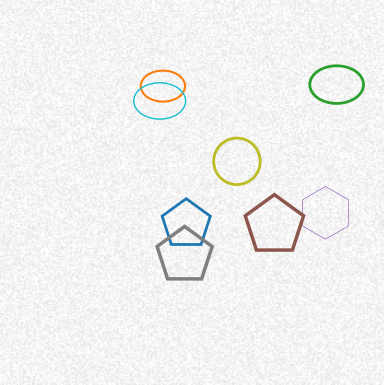[{"shape": "pentagon", "thickness": 2, "radius": 0.33, "center": [0.484, 0.418]}, {"shape": "oval", "thickness": 1.5, "radius": 0.29, "center": [0.423, 0.776]}, {"shape": "oval", "thickness": 2, "radius": 0.35, "center": [0.874, 0.78]}, {"shape": "hexagon", "thickness": 0.5, "radius": 0.34, "center": [0.845, 0.447]}, {"shape": "pentagon", "thickness": 2.5, "radius": 0.4, "center": [0.713, 0.415]}, {"shape": "pentagon", "thickness": 2.5, "radius": 0.38, "center": [0.48, 0.337]}, {"shape": "circle", "thickness": 2, "radius": 0.3, "center": [0.615, 0.581]}, {"shape": "oval", "thickness": 1, "radius": 0.34, "center": [0.415, 0.738]}]